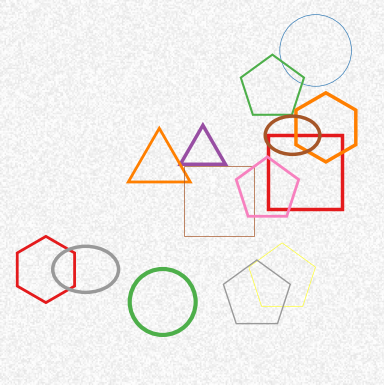[{"shape": "square", "thickness": 2.5, "radius": 0.48, "center": [0.793, 0.552]}, {"shape": "hexagon", "thickness": 2, "radius": 0.43, "center": [0.119, 0.3]}, {"shape": "circle", "thickness": 0.5, "radius": 0.47, "center": [0.82, 0.869]}, {"shape": "circle", "thickness": 3, "radius": 0.43, "center": [0.423, 0.216]}, {"shape": "pentagon", "thickness": 1.5, "radius": 0.43, "center": [0.708, 0.772]}, {"shape": "triangle", "thickness": 2.5, "radius": 0.34, "center": [0.527, 0.607]}, {"shape": "hexagon", "thickness": 2.5, "radius": 0.45, "center": [0.846, 0.669]}, {"shape": "triangle", "thickness": 2, "radius": 0.46, "center": [0.414, 0.574]}, {"shape": "pentagon", "thickness": 0.5, "radius": 0.46, "center": [0.733, 0.278]}, {"shape": "oval", "thickness": 2.5, "radius": 0.35, "center": [0.76, 0.649]}, {"shape": "square", "thickness": 0.5, "radius": 0.45, "center": [0.569, 0.478]}, {"shape": "pentagon", "thickness": 2, "radius": 0.43, "center": [0.695, 0.507]}, {"shape": "pentagon", "thickness": 1, "radius": 0.46, "center": [0.667, 0.233]}, {"shape": "oval", "thickness": 2.5, "radius": 0.43, "center": [0.222, 0.3]}]